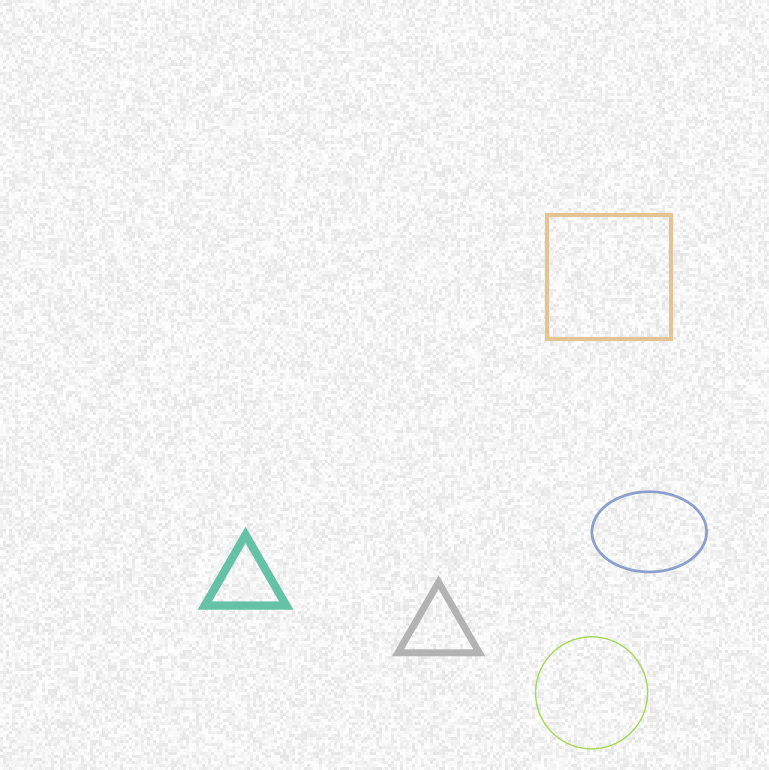[{"shape": "triangle", "thickness": 3, "radius": 0.31, "center": [0.319, 0.244]}, {"shape": "oval", "thickness": 1, "radius": 0.37, "center": [0.843, 0.309]}, {"shape": "circle", "thickness": 0.5, "radius": 0.36, "center": [0.768, 0.1]}, {"shape": "square", "thickness": 1.5, "radius": 0.4, "center": [0.791, 0.641]}, {"shape": "triangle", "thickness": 2.5, "radius": 0.31, "center": [0.57, 0.183]}]